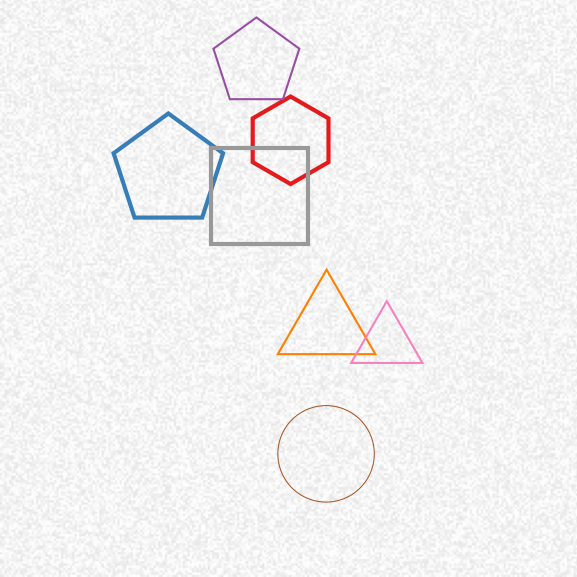[{"shape": "hexagon", "thickness": 2, "radius": 0.38, "center": [0.503, 0.756]}, {"shape": "pentagon", "thickness": 2, "radius": 0.5, "center": [0.292, 0.703]}, {"shape": "pentagon", "thickness": 1, "radius": 0.39, "center": [0.444, 0.891]}, {"shape": "triangle", "thickness": 1, "radius": 0.49, "center": [0.566, 0.435]}, {"shape": "circle", "thickness": 0.5, "radius": 0.42, "center": [0.565, 0.213]}, {"shape": "triangle", "thickness": 1, "radius": 0.36, "center": [0.67, 0.406]}, {"shape": "square", "thickness": 2, "radius": 0.42, "center": [0.449, 0.66]}]